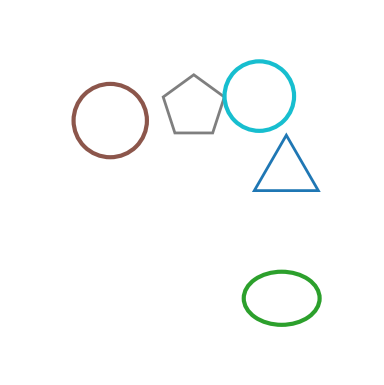[{"shape": "triangle", "thickness": 2, "radius": 0.48, "center": [0.744, 0.553]}, {"shape": "oval", "thickness": 3, "radius": 0.49, "center": [0.732, 0.225]}, {"shape": "circle", "thickness": 3, "radius": 0.48, "center": [0.286, 0.687]}, {"shape": "pentagon", "thickness": 2, "radius": 0.42, "center": [0.503, 0.722]}, {"shape": "circle", "thickness": 3, "radius": 0.45, "center": [0.674, 0.75]}]